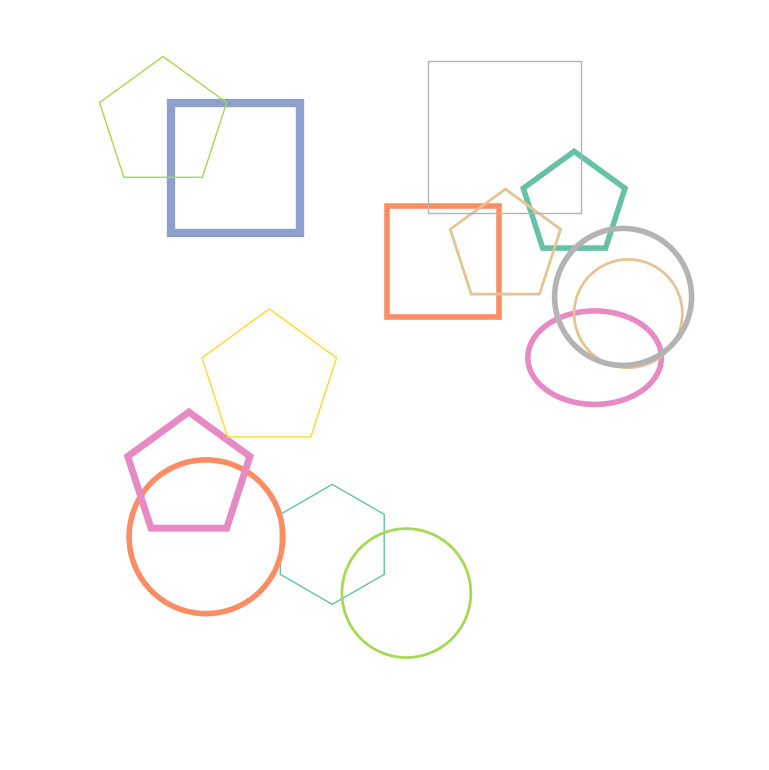[{"shape": "hexagon", "thickness": 0.5, "radius": 0.39, "center": [0.432, 0.293]}, {"shape": "pentagon", "thickness": 2, "radius": 0.35, "center": [0.746, 0.734]}, {"shape": "square", "thickness": 2, "radius": 0.36, "center": [0.576, 0.66]}, {"shape": "circle", "thickness": 2, "radius": 0.5, "center": [0.268, 0.303]}, {"shape": "square", "thickness": 3, "radius": 0.42, "center": [0.306, 0.782]}, {"shape": "oval", "thickness": 2, "radius": 0.43, "center": [0.772, 0.536]}, {"shape": "pentagon", "thickness": 2.5, "radius": 0.42, "center": [0.245, 0.382]}, {"shape": "pentagon", "thickness": 0.5, "radius": 0.43, "center": [0.212, 0.84]}, {"shape": "circle", "thickness": 1, "radius": 0.42, "center": [0.528, 0.23]}, {"shape": "pentagon", "thickness": 0.5, "radius": 0.46, "center": [0.35, 0.507]}, {"shape": "pentagon", "thickness": 1, "radius": 0.38, "center": [0.656, 0.679]}, {"shape": "circle", "thickness": 1, "radius": 0.35, "center": [0.816, 0.593]}, {"shape": "circle", "thickness": 2, "radius": 0.44, "center": [0.809, 0.614]}, {"shape": "square", "thickness": 0.5, "radius": 0.49, "center": [0.655, 0.822]}]